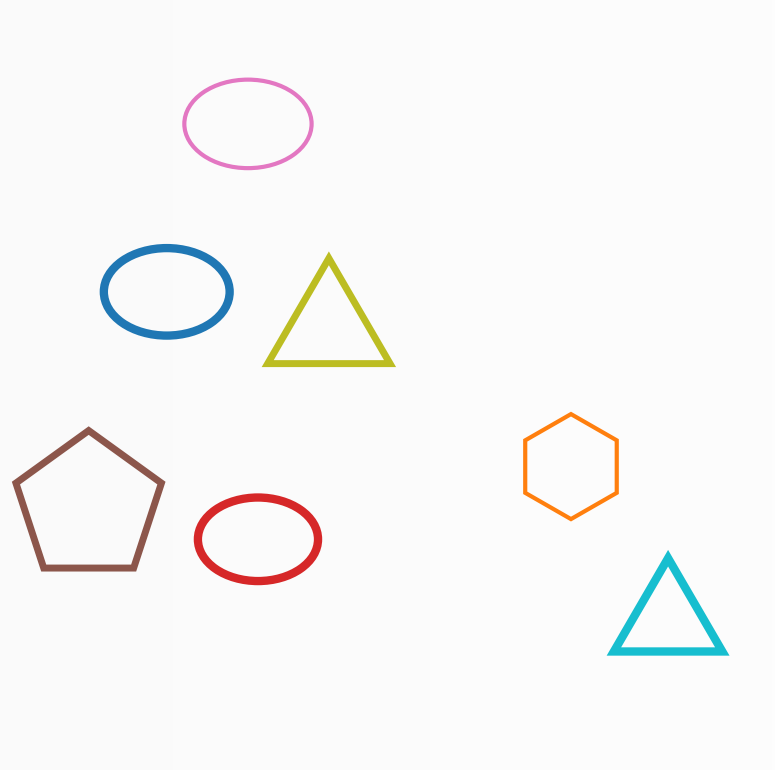[{"shape": "oval", "thickness": 3, "radius": 0.41, "center": [0.215, 0.621]}, {"shape": "hexagon", "thickness": 1.5, "radius": 0.34, "center": [0.737, 0.394]}, {"shape": "oval", "thickness": 3, "radius": 0.39, "center": [0.333, 0.3]}, {"shape": "pentagon", "thickness": 2.5, "radius": 0.49, "center": [0.114, 0.342]}, {"shape": "oval", "thickness": 1.5, "radius": 0.41, "center": [0.32, 0.839]}, {"shape": "triangle", "thickness": 2.5, "radius": 0.46, "center": [0.424, 0.573]}, {"shape": "triangle", "thickness": 3, "radius": 0.4, "center": [0.862, 0.194]}]